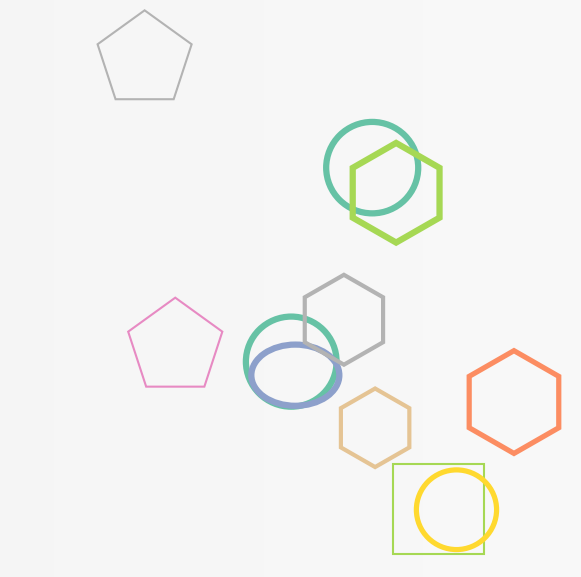[{"shape": "circle", "thickness": 3, "radius": 0.39, "center": [0.501, 0.373]}, {"shape": "circle", "thickness": 3, "radius": 0.4, "center": [0.64, 0.709]}, {"shape": "hexagon", "thickness": 2.5, "radius": 0.44, "center": [0.884, 0.303]}, {"shape": "oval", "thickness": 3, "radius": 0.38, "center": [0.508, 0.349]}, {"shape": "pentagon", "thickness": 1, "radius": 0.43, "center": [0.302, 0.399]}, {"shape": "square", "thickness": 1, "radius": 0.39, "center": [0.754, 0.118]}, {"shape": "hexagon", "thickness": 3, "radius": 0.43, "center": [0.682, 0.665]}, {"shape": "circle", "thickness": 2.5, "radius": 0.34, "center": [0.785, 0.116]}, {"shape": "hexagon", "thickness": 2, "radius": 0.34, "center": [0.645, 0.258]}, {"shape": "pentagon", "thickness": 1, "radius": 0.43, "center": [0.249, 0.896]}, {"shape": "hexagon", "thickness": 2, "radius": 0.39, "center": [0.592, 0.445]}]